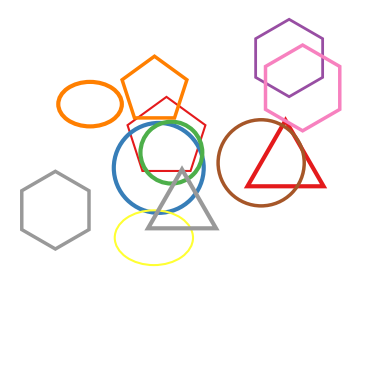[{"shape": "triangle", "thickness": 3, "radius": 0.57, "center": [0.742, 0.573]}, {"shape": "pentagon", "thickness": 1.5, "radius": 0.53, "center": [0.432, 0.642]}, {"shape": "circle", "thickness": 3, "radius": 0.58, "center": [0.412, 0.564]}, {"shape": "circle", "thickness": 3, "radius": 0.4, "center": [0.445, 0.604]}, {"shape": "hexagon", "thickness": 2, "radius": 0.5, "center": [0.751, 0.849]}, {"shape": "oval", "thickness": 3, "radius": 0.41, "center": [0.234, 0.73]}, {"shape": "pentagon", "thickness": 2.5, "radius": 0.44, "center": [0.401, 0.765]}, {"shape": "oval", "thickness": 1.5, "radius": 0.51, "center": [0.4, 0.383]}, {"shape": "circle", "thickness": 2.5, "radius": 0.56, "center": [0.678, 0.577]}, {"shape": "hexagon", "thickness": 2.5, "radius": 0.56, "center": [0.786, 0.772]}, {"shape": "hexagon", "thickness": 2.5, "radius": 0.5, "center": [0.144, 0.454]}, {"shape": "triangle", "thickness": 3, "radius": 0.51, "center": [0.473, 0.458]}]